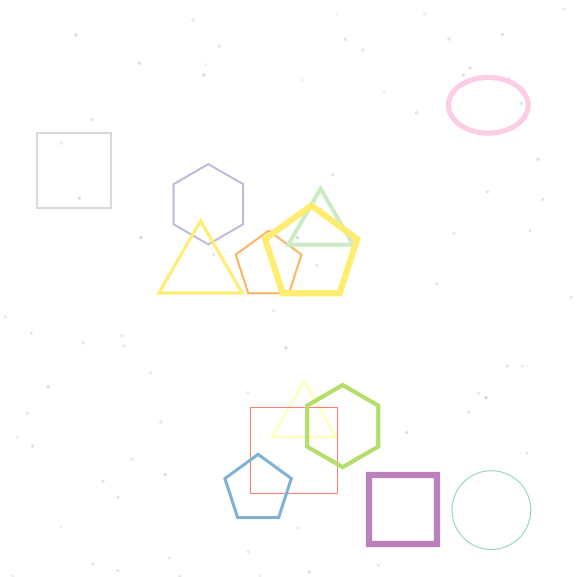[{"shape": "circle", "thickness": 0.5, "radius": 0.34, "center": [0.851, 0.116]}, {"shape": "triangle", "thickness": 1, "radius": 0.32, "center": [0.527, 0.275]}, {"shape": "hexagon", "thickness": 1, "radius": 0.35, "center": [0.361, 0.646]}, {"shape": "square", "thickness": 0.5, "radius": 0.37, "center": [0.508, 0.22]}, {"shape": "pentagon", "thickness": 1.5, "radius": 0.3, "center": [0.447, 0.152]}, {"shape": "pentagon", "thickness": 1, "radius": 0.3, "center": [0.465, 0.54]}, {"shape": "hexagon", "thickness": 2, "radius": 0.36, "center": [0.593, 0.261]}, {"shape": "oval", "thickness": 2.5, "radius": 0.34, "center": [0.845, 0.817]}, {"shape": "square", "thickness": 1, "radius": 0.32, "center": [0.128, 0.704]}, {"shape": "square", "thickness": 3, "radius": 0.3, "center": [0.698, 0.117]}, {"shape": "triangle", "thickness": 2, "radius": 0.32, "center": [0.555, 0.608]}, {"shape": "pentagon", "thickness": 3, "radius": 0.42, "center": [0.539, 0.559]}, {"shape": "triangle", "thickness": 1.5, "radius": 0.42, "center": [0.347, 0.533]}]